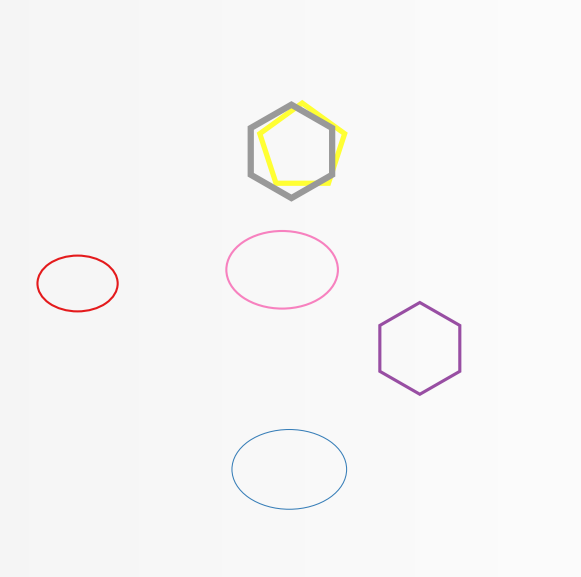[{"shape": "oval", "thickness": 1, "radius": 0.35, "center": [0.133, 0.508]}, {"shape": "oval", "thickness": 0.5, "radius": 0.49, "center": [0.498, 0.186]}, {"shape": "hexagon", "thickness": 1.5, "radius": 0.4, "center": [0.722, 0.396]}, {"shape": "pentagon", "thickness": 2.5, "radius": 0.38, "center": [0.52, 0.744]}, {"shape": "oval", "thickness": 1, "radius": 0.48, "center": [0.485, 0.532]}, {"shape": "hexagon", "thickness": 3, "radius": 0.4, "center": [0.501, 0.737]}]